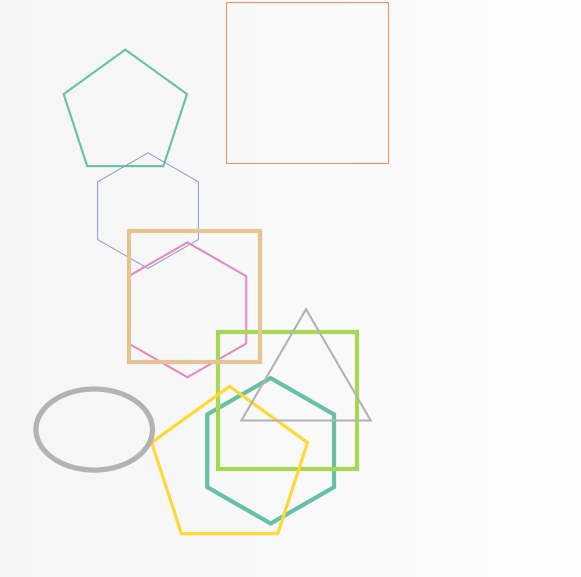[{"shape": "hexagon", "thickness": 2, "radius": 0.63, "center": [0.466, 0.219]}, {"shape": "pentagon", "thickness": 1, "radius": 0.56, "center": [0.216, 0.802]}, {"shape": "square", "thickness": 0.5, "radius": 0.7, "center": [0.528, 0.856]}, {"shape": "hexagon", "thickness": 0.5, "radius": 0.5, "center": [0.255, 0.634]}, {"shape": "hexagon", "thickness": 1, "radius": 0.58, "center": [0.322, 0.463]}, {"shape": "square", "thickness": 2, "radius": 0.59, "center": [0.495, 0.306]}, {"shape": "pentagon", "thickness": 1.5, "radius": 0.71, "center": [0.395, 0.189]}, {"shape": "square", "thickness": 2, "radius": 0.56, "center": [0.335, 0.485]}, {"shape": "oval", "thickness": 2.5, "radius": 0.5, "center": [0.162, 0.255]}, {"shape": "triangle", "thickness": 1, "radius": 0.64, "center": [0.527, 0.335]}]